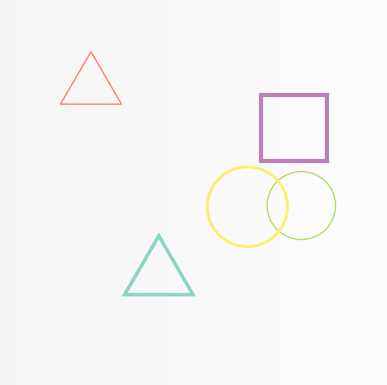[{"shape": "triangle", "thickness": 2.5, "radius": 0.51, "center": [0.41, 0.286]}, {"shape": "triangle", "thickness": 1, "radius": 0.45, "center": [0.235, 0.775]}, {"shape": "circle", "thickness": 1, "radius": 0.44, "center": [0.778, 0.466]}, {"shape": "square", "thickness": 3, "radius": 0.43, "center": [0.759, 0.667]}, {"shape": "circle", "thickness": 2, "radius": 0.52, "center": [0.638, 0.463]}]